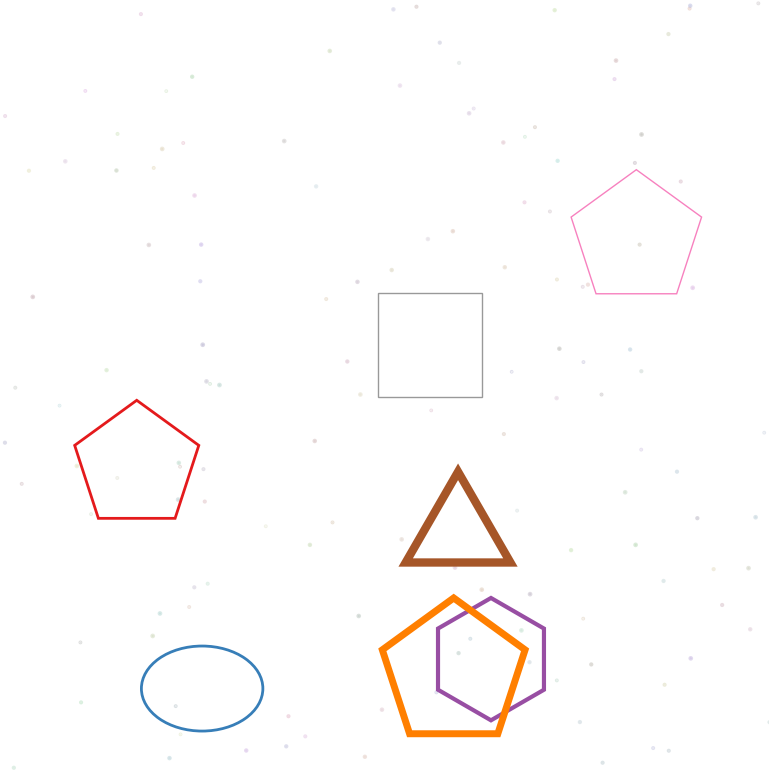[{"shape": "pentagon", "thickness": 1, "radius": 0.42, "center": [0.178, 0.395]}, {"shape": "oval", "thickness": 1, "radius": 0.39, "center": [0.263, 0.106]}, {"shape": "hexagon", "thickness": 1.5, "radius": 0.4, "center": [0.638, 0.144]}, {"shape": "pentagon", "thickness": 2.5, "radius": 0.49, "center": [0.589, 0.126]}, {"shape": "triangle", "thickness": 3, "radius": 0.39, "center": [0.595, 0.309]}, {"shape": "pentagon", "thickness": 0.5, "radius": 0.45, "center": [0.826, 0.691]}, {"shape": "square", "thickness": 0.5, "radius": 0.34, "center": [0.559, 0.552]}]